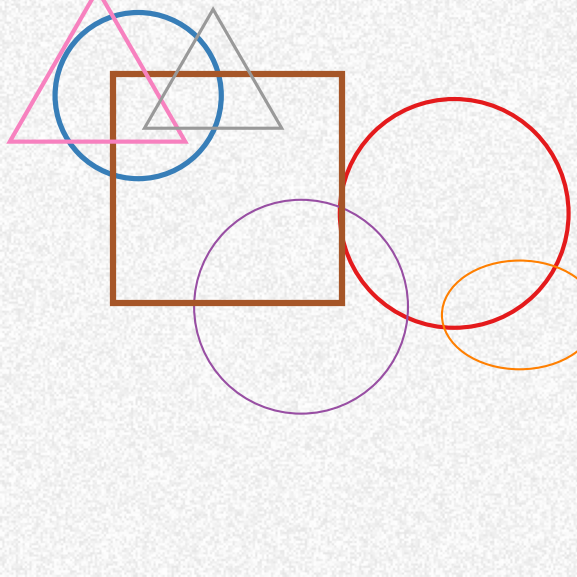[{"shape": "circle", "thickness": 2, "radius": 0.99, "center": [0.786, 0.63]}, {"shape": "circle", "thickness": 2.5, "radius": 0.72, "center": [0.239, 0.834]}, {"shape": "circle", "thickness": 1, "radius": 0.93, "center": [0.521, 0.468]}, {"shape": "oval", "thickness": 1, "radius": 0.67, "center": [0.9, 0.454]}, {"shape": "square", "thickness": 3, "radius": 0.99, "center": [0.394, 0.673]}, {"shape": "triangle", "thickness": 2, "radius": 0.88, "center": [0.169, 0.842]}, {"shape": "triangle", "thickness": 1.5, "radius": 0.69, "center": [0.369, 0.846]}]